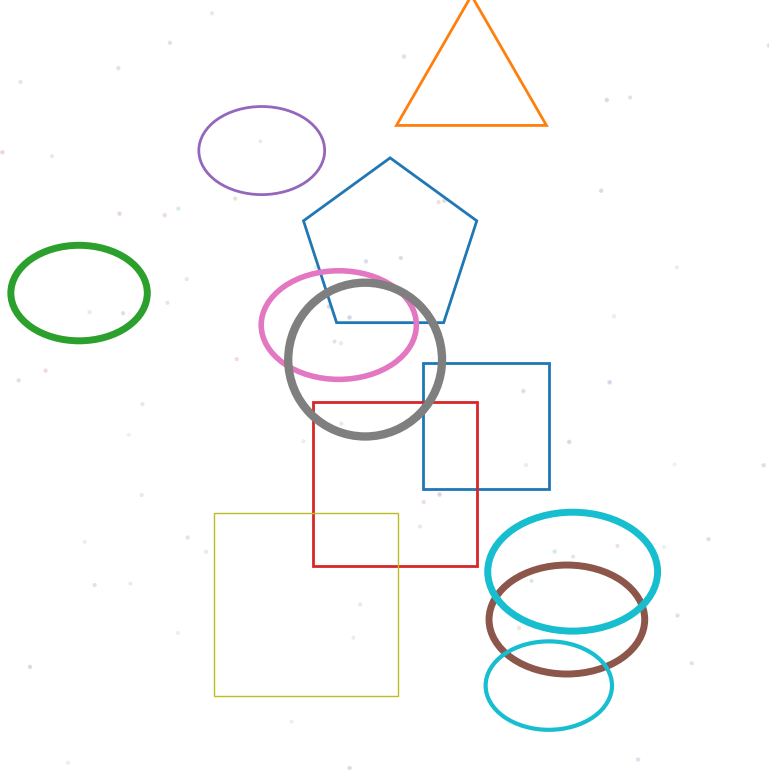[{"shape": "square", "thickness": 1, "radius": 0.41, "center": [0.631, 0.447]}, {"shape": "pentagon", "thickness": 1, "radius": 0.59, "center": [0.507, 0.677]}, {"shape": "triangle", "thickness": 1, "radius": 0.56, "center": [0.612, 0.893]}, {"shape": "oval", "thickness": 2.5, "radius": 0.44, "center": [0.103, 0.619]}, {"shape": "square", "thickness": 1, "radius": 0.53, "center": [0.513, 0.371]}, {"shape": "oval", "thickness": 1, "radius": 0.41, "center": [0.34, 0.804]}, {"shape": "oval", "thickness": 2.5, "radius": 0.51, "center": [0.736, 0.195]}, {"shape": "oval", "thickness": 2, "radius": 0.5, "center": [0.44, 0.578]}, {"shape": "circle", "thickness": 3, "radius": 0.5, "center": [0.474, 0.533]}, {"shape": "square", "thickness": 0.5, "radius": 0.6, "center": [0.397, 0.215]}, {"shape": "oval", "thickness": 1.5, "radius": 0.41, "center": [0.713, 0.11]}, {"shape": "oval", "thickness": 2.5, "radius": 0.55, "center": [0.744, 0.258]}]